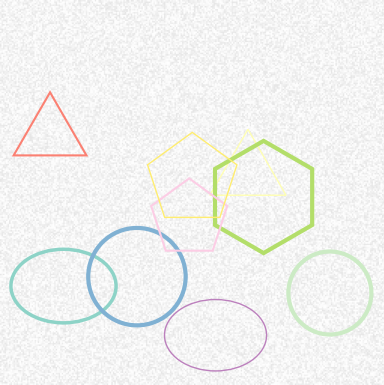[{"shape": "oval", "thickness": 2.5, "radius": 0.68, "center": [0.165, 0.257]}, {"shape": "triangle", "thickness": 1, "radius": 0.57, "center": [0.644, 0.55]}, {"shape": "triangle", "thickness": 1.5, "radius": 0.55, "center": [0.13, 0.651]}, {"shape": "circle", "thickness": 3, "radius": 0.63, "center": [0.356, 0.281]}, {"shape": "hexagon", "thickness": 3, "radius": 0.73, "center": [0.685, 0.488]}, {"shape": "pentagon", "thickness": 1.5, "radius": 0.52, "center": [0.491, 0.433]}, {"shape": "oval", "thickness": 1, "radius": 0.66, "center": [0.56, 0.129]}, {"shape": "circle", "thickness": 3, "radius": 0.54, "center": [0.857, 0.239]}, {"shape": "pentagon", "thickness": 1, "radius": 0.61, "center": [0.499, 0.534]}]